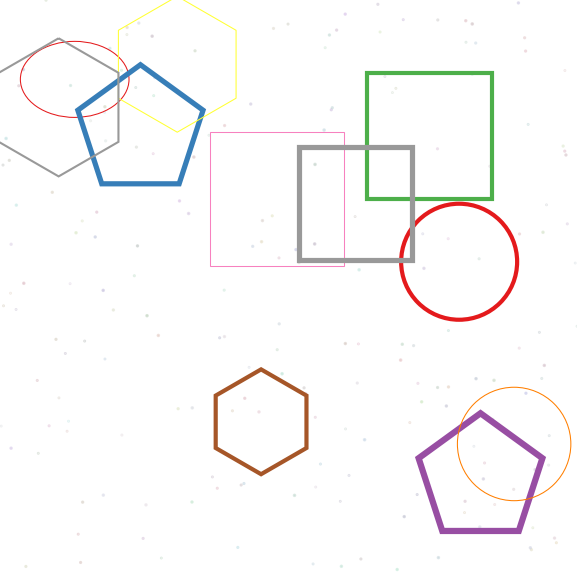[{"shape": "circle", "thickness": 2, "radius": 0.5, "center": [0.795, 0.546]}, {"shape": "oval", "thickness": 0.5, "radius": 0.47, "center": [0.129, 0.862]}, {"shape": "pentagon", "thickness": 2.5, "radius": 0.57, "center": [0.243, 0.773]}, {"shape": "square", "thickness": 2, "radius": 0.54, "center": [0.744, 0.764]}, {"shape": "pentagon", "thickness": 3, "radius": 0.56, "center": [0.832, 0.171]}, {"shape": "circle", "thickness": 0.5, "radius": 0.49, "center": [0.89, 0.23]}, {"shape": "hexagon", "thickness": 0.5, "radius": 0.59, "center": [0.307, 0.888]}, {"shape": "hexagon", "thickness": 2, "radius": 0.45, "center": [0.452, 0.269]}, {"shape": "square", "thickness": 0.5, "radius": 0.58, "center": [0.479, 0.655]}, {"shape": "hexagon", "thickness": 1, "radius": 0.6, "center": [0.102, 0.813]}, {"shape": "square", "thickness": 2.5, "radius": 0.49, "center": [0.615, 0.646]}]